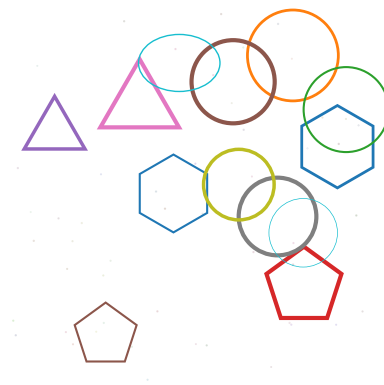[{"shape": "hexagon", "thickness": 2, "radius": 0.53, "center": [0.876, 0.619]}, {"shape": "hexagon", "thickness": 1.5, "radius": 0.51, "center": [0.451, 0.497]}, {"shape": "circle", "thickness": 2, "radius": 0.59, "center": [0.761, 0.856]}, {"shape": "circle", "thickness": 1.5, "radius": 0.55, "center": [0.899, 0.715]}, {"shape": "pentagon", "thickness": 3, "radius": 0.51, "center": [0.79, 0.257]}, {"shape": "triangle", "thickness": 2.5, "radius": 0.46, "center": [0.142, 0.659]}, {"shape": "pentagon", "thickness": 1.5, "radius": 0.42, "center": [0.274, 0.129]}, {"shape": "circle", "thickness": 3, "radius": 0.54, "center": [0.605, 0.788]}, {"shape": "triangle", "thickness": 3, "radius": 0.59, "center": [0.363, 0.728]}, {"shape": "circle", "thickness": 3, "radius": 0.5, "center": [0.721, 0.438]}, {"shape": "circle", "thickness": 2.5, "radius": 0.46, "center": [0.62, 0.52]}, {"shape": "oval", "thickness": 1, "radius": 0.53, "center": [0.466, 0.836]}, {"shape": "circle", "thickness": 0.5, "radius": 0.45, "center": [0.788, 0.395]}]